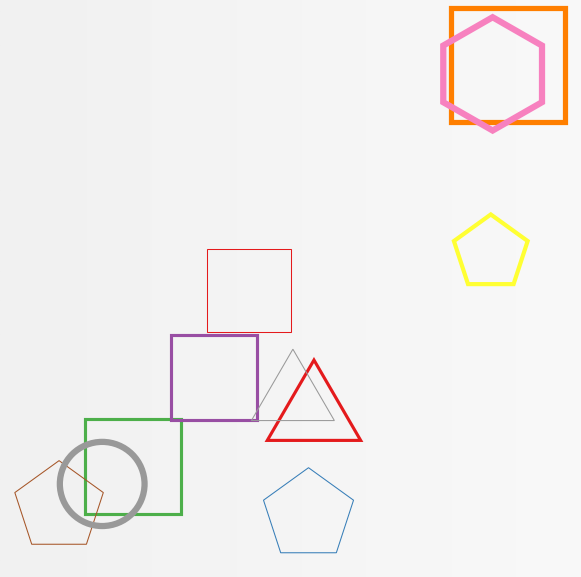[{"shape": "square", "thickness": 0.5, "radius": 0.36, "center": [0.429, 0.496]}, {"shape": "triangle", "thickness": 1.5, "radius": 0.46, "center": [0.54, 0.283]}, {"shape": "pentagon", "thickness": 0.5, "radius": 0.41, "center": [0.531, 0.108]}, {"shape": "square", "thickness": 1.5, "radius": 0.41, "center": [0.229, 0.191]}, {"shape": "square", "thickness": 1.5, "radius": 0.37, "center": [0.368, 0.346]}, {"shape": "square", "thickness": 2.5, "radius": 0.49, "center": [0.874, 0.886]}, {"shape": "pentagon", "thickness": 2, "radius": 0.33, "center": [0.844, 0.561]}, {"shape": "pentagon", "thickness": 0.5, "radius": 0.4, "center": [0.102, 0.121]}, {"shape": "hexagon", "thickness": 3, "radius": 0.49, "center": [0.848, 0.871]}, {"shape": "circle", "thickness": 3, "radius": 0.36, "center": [0.176, 0.161]}, {"shape": "triangle", "thickness": 0.5, "radius": 0.41, "center": [0.504, 0.312]}]